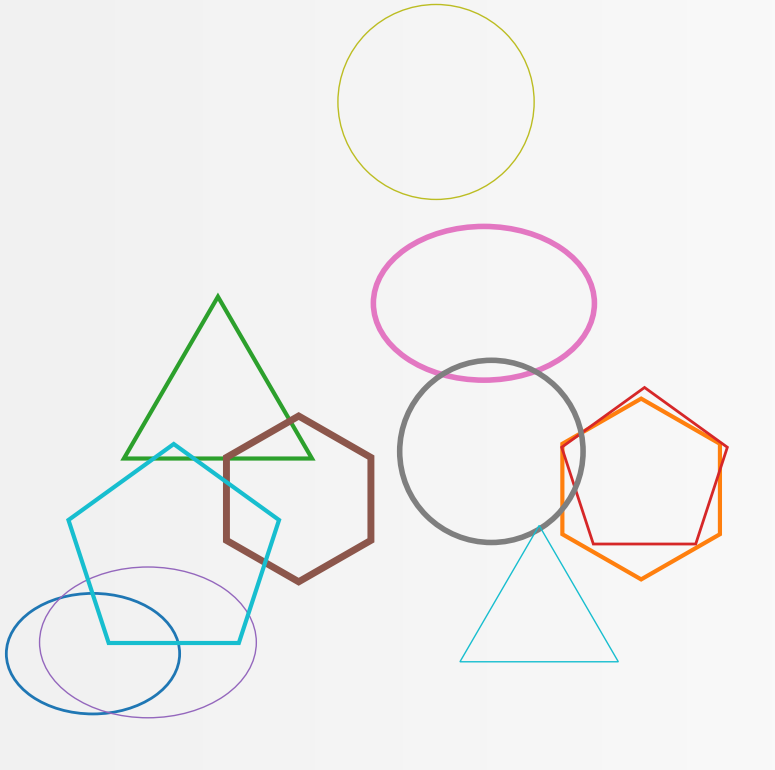[{"shape": "oval", "thickness": 1, "radius": 0.56, "center": [0.12, 0.151]}, {"shape": "hexagon", "thickness": 1.5, "radius": 0.59, "center": [0.827, 0.365]}, {"shape": "triangle", "thickness": 1.5, "radius": 0.7, "center": [0.281, 0.475]}, {"shape": "pentagon", "thickness": 1, "radius": 0.56, "center": [0.832, 0.384]}, {"shape": "oval", "thickness": 0.5, "radius": 0.7, "center": [0.191, 0.166]}, {"shape": "hexagon", "thickness": 2.5, "radius": 0.54, "center": [0.385, 0.352]}, {"shape": "oval", "thickness": 2, "radius": 0.71, "center": [0.624, 0.606]}, {"shape": "circle", "thickness": 2, "radius": 0.59, "center": [0.634, 0.414]}, {"shape": "circle", "thickness": 0.5, "radius": 0.63, "center": [0.563, 0.868]}, {"shape": "triangle", "thickness": 0.5, "radius": 0.59, "center": [0.696, 0.2]}, {"shape": "pentagon", "thickness": 1.5, "radius": 0.71, "center": [0.224, 0.281]}]